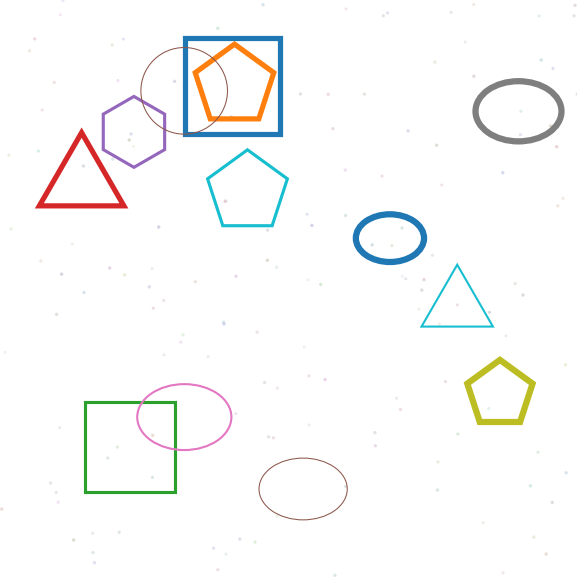[{"shape": "square", "thickness": 2.5, "radius": 0.41, "center": [0.402, 0.851]}, {"shape": "oval", "thickness": 3, "radius": 0.3, "center": [0.675, 0.587]}, {"shape": "pentagon", "thickness": 2.5, "radius": 0.36, "center": [0.406, 0.851]}, {"shape": "square", "thickness": 1.5, "radius": 0.39, "center": [0.225, 0.226]}, {"shape": "triangle", "thickness": 2.5, "radius": 0.42, "center": [0.141, 0.685]}, {"shape": "hexagon", "thickness": 1.5, "radius": 0.31, "center": [0.232, 0.771]}, {"shape": "circle", "thickness": 0.5, "radius": 0.37, "center": [0.319, 0.842]}, {"shape": "oval", "thickness": 0.5, "radius": 0.38, "center": [0.525, 0.152]}, {"shape": "oval", "thickness": 1, "radius": 0.41, "center": [0.319, 0.277]}, {"shape": "oval", "thickness": 3, "radius": 0.37, "center": [0.898, 0.806]}, {"shape": "pentagon", "thickness": 3, "radius": 0.3, "center": [0.866, 0.316]}, {"shape": "pentagon", "thickness": 1.5, "radius": 0.36, "center": [0.429, 0.667]}, {"shape": "triangle", "thickness": 1, "radius": 0.36, "center": [0.792, 0.469]}]